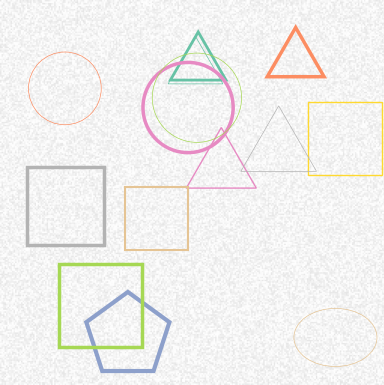[{"shape": "triangle", "thickness": 2, "radius": 0.42, "center": [0.515, 0.834]}, {"shape": "triangle", "thickness": 0.5, "radius": 0.41, "center": [0.508, 0.823]}, {"shape": "triangle", "thickness": 2.5, "radius": 0.43, "center": [0.768, 0.843]}, {"shape": "circle", "thickness": 0.5, "radius": 0.47, "center": [0.169, 0.77]}, {"shape": "pentagon", "thickness": 3, "radius": 0.57, "center": [0.332, 0.128]}, {"shape": "circle", "thickness": 2.5, "radius": 0.59, "center": [0.489, 0.721]}, {"shape": "triangle", "thickness": 1, "radius": 0.52, "center": [0.575, 0.564]}, {"shape": "circle", "thickness": 0.5, "radius": 0.58, "center": [0.511, 0.746]}, {"shape": "square", "thickness": 2.5, "radius": 0.54, "center": [0.262, 0.207]}, {"shape": "square", "thickness": 1, "radius": 0.48, "center": [0.896, 0.64]}, {"shape": "oval", "thickness": 0.5, "radius": 0.54, "center": [0.871, 0.124]}, {"shape": "square", "thickness": 1.5, "radius": 0.41, "center": [0.407, 0.433]}, {"shape": "triangle", "thickness": 0.5, "radius": 0.57, "center": [0.724, 0.612]}, {"shape": "square", "thickness": 2.5, "radius": 0.5, "center": [0.171, 0.465]}]